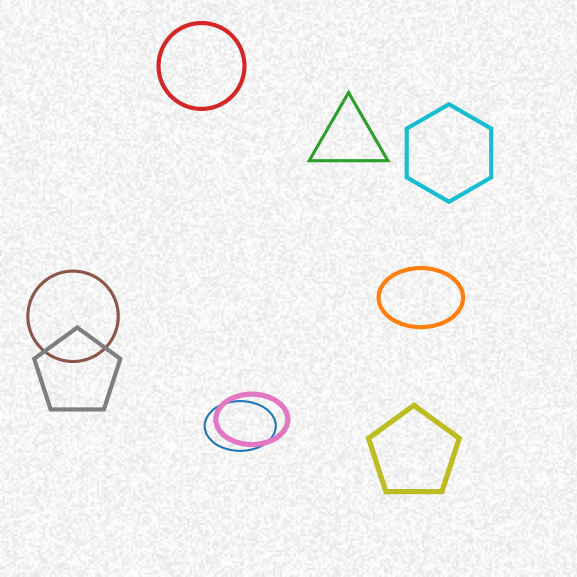[{"shape": "oval", "thickness": 1, "radius": 0.31, "center": [0.416, 0.261]}, {"shape": "oval", "thickness": 2, "radius": 0.37, "center": [0.729, 0.484]}, {"shape": "triangle", "thickness": 1.5, "radius": 0.39, "center": [0.604, 0.76]}, {"shape": "circle", "thickness": 2, "radius": 0.37, "center": [0.349, 0.885]}, {"shape": "circle", "thickness": 1.5, "radius": 0.39, "center": [0.126, 0.451]}, {"shape": "oval", "thickness": 2.5, "radius": 0.31, "center": [0.436, 0.273]}, {"shape": "pentagon", "thickness": 2, "radius": 0.39, "center": [0.134, 0.354]}, {"shape": "pentagon", "thickness": 2.5, "radius": 0.41, "center": [0.717, 0.215]}, {"shape": "hexagon", "thickness": 2, "radius": 0.42, "center": [0.777, 0.734]}]